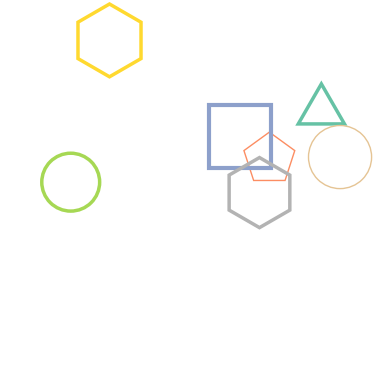[{"shape": "triangle", "thickness": 2.5, "radius": 0.35, "center": [0.835, 0.713]}, {"shape": "pentagon", "thickness": 1, "radius": 0.35, "center": [0.7, 0.587]}, {"shape": "square", "thickness": 3, "radius": 0.41, "center": [0.624, 0.645]}, {"shape": "circle", "thickness": 2.5, "radius": 0.38, "center": [0.184, 0.527]}, {"shape": "hexagon", "thickness": 2.5, "radius": 0.47, "center": [0.284, 0.895]}, {"shape": "circle", "thickness": 1, "radius": 0.41, "center": [0.883, 0.592]}, {"shape": "hexagon", "thickness": 2.5, "radius": 0.45, "center": [0.674, 0.5]}]